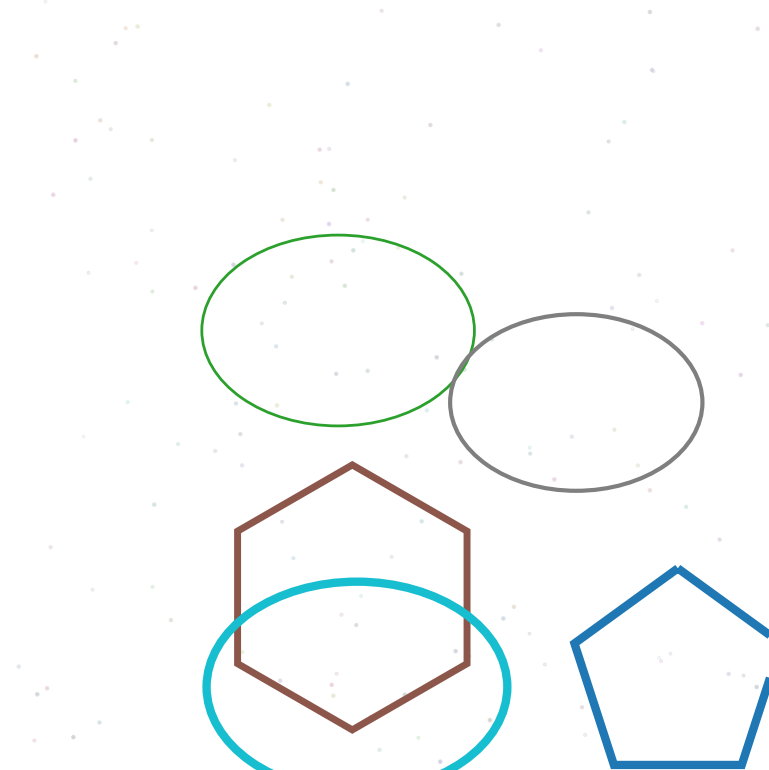[{"shape": "pentagon", "thickness": 3, "radius": 0.71, "center": [0.88, 0.121]}, {"shape": "oval", "thickness": 1, "radius": 0.89, "center": [0.439, 0.571]}, {"shape": "hexagon", "thickness": 2.5, "radius": 0.86, "center": [0.458, 0.224]}, {"shape": "oval", "thickness": 1.5, "radius": 0.82, "center": [0.748, 0.477]}, {"shape": "oval", "thickness": 3, "radius": 0.98, "center": [0.464, 0.108]}]